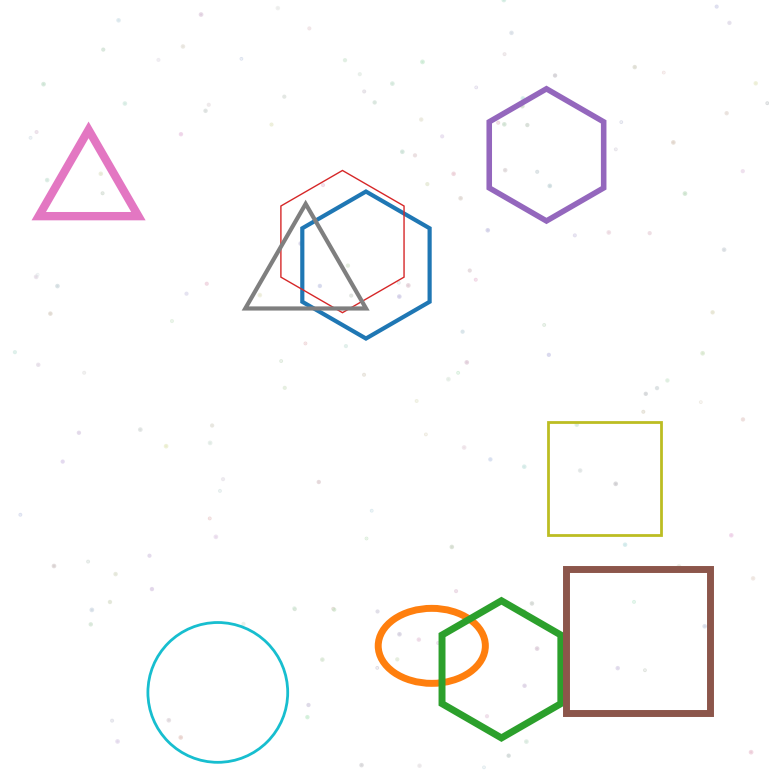[{"shape": "hexagon", "thickness": 1.5, "radius": 0.48, "center": [0.475, 0.656]}, {"shape": "oval", "thickness": 2.5, "radius": 0.35, "center": [0.561, 0.161]}, {"shape": "hexagon", "thickness": 2.5, "radius": 0.45, "center": [0.651, 0.131]}, {"shape": "hexagon", "thickness": 0.5, "radius": 0.46, "center": [0.445, 0.686]}, {"shape": "hexagon", "thickness": 2, "radius": 0.43, "center": [0.71, 0.799]}, {"shape": "square", "thickness": 2.5, "radius": 0.47, "center": [0.829, 0.168]}, {"shape": "triangle", "thickness": 3, "radius": 0.37, "center": [0.115, 0.757]}, {"shape": "triangle", "thickness": 1.5, "radius": 0.45, "center": [0.397, 0.645]}, {"shape": "square", "thickness": 1, "radius": 0.37, "center": [0.785, 0.379]}, {"shape": "circle", "thickness": 1, "radius": 0.45, "center": [0.283, 0.101]}]